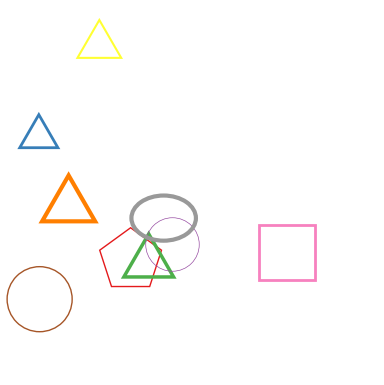[{"shape": "pentagon", "thickness": 1, "radius": 0.42, "center": [0.339, 0.324]}, {"shape": "triangle", "thickness": 2, "radius": 0.29, "center": [0.101, 0.645]}, {"shape": "triangle", "thickness": 2.5, "radius": 0.37, "center": [0.386, 0.318]}, {"shape": "circle", "thickness": 0.5, "radius": 0.35, "center": [0.448, 0.365]}, {"shape": "triangle", "thickness": 3, "radius": 0.4, "center": [0.178, 0.465]}, {"shape": "triangle", "thickness": 1.5, "radius": 0.33, "center": [0.258, 0.882]}, {"shape": "circle", "thickness": 1, "radius": 0.42, "center": [0.103, 0.223]}, {"shape": "square", "thickness": 2, "radius": 0.36, "center": [0.745, 0.344]}, {"shape": "oval", "thickness": 3, "radius": 0.42, "center": [0.425, 0.433]}]